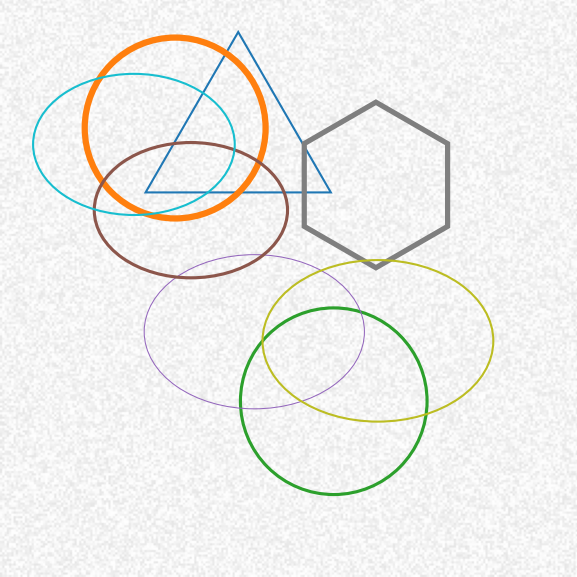[{"shape": "triangle", "thickness": 1, "radius": 0.93, "center": [0.412, 0.759]}, {"shape": "circle", "thickness": 3, "radius": 0.78, "center": [0.303, 0.777]}, {"shape": "circle", "thickness": 1.5, "radius": 0.81, "center": [0.578, 0.304]}, {"shape": "oval", "thickness": 0.5, "radius": 0.95, "center": [0.44, 0.425]}, {"shape": "oval", "thickness": 1.5, "radius": 0.84, "center": [0.331, 0.635]}, {"shape": "hexagon", "thickness": 2.5, "radius": 0.72, "center": [0.651, 0.679]}, {"shape": "oval", "thickness": 1, "radius": 1.0, "center": [0.654, 0.409]}, {"shape": "oval", "thickness": 1, "radius": 0.87, "center": [0.232, 0.749]}]